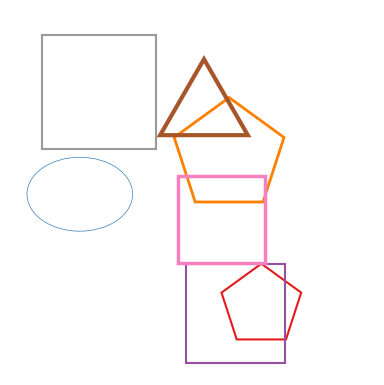[{"shape": "pentagon", "thickness": 1.5, "radius": 0.54, "center": [0.679, 0.206]}, {"shape": "oval", "thickness": 0.5, "radius": 0.69, "center": [0.207, 0.496]}, {"shape": "square", "thickness": 1.5, "radius": 0.64, "center": [0.613, 0.186]}, {"shape": "pentagon", "thickness": 2, "radius": 0.75, "center": [0.595, 0.597]}, {"shape": "triangle", "thickness": 3, "radius": 0.66, "center": [0.53, 0.715]}, {"shape": "square", "thickness": 2.5, "radius": 0.56, "center": [0.576, 0.43]}, {"shape": "square", "thickness": 1.5, "radius": 0.74, "center": [0.258, 0.761]}]